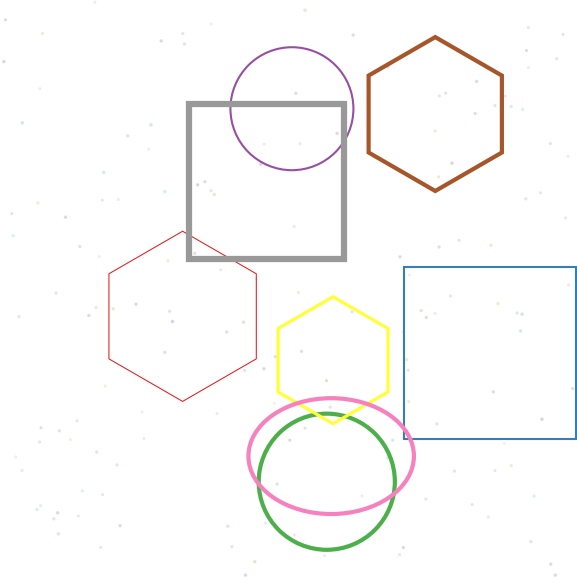[{"shape": "hexagon", "thickness": 0.5, "radius": 0.74, "center": [0.316, 0.451]}, {"shape": "square", "thickness": 1, "radius": 0.74, "center": [0.849, 0.388]}, {"shape": "circle", "thickness": 2, "radius": 0.59, "center": [0.566, 0.165]}, {"shape": "circle", "thickness": 1, "radius": 0.53, "center": [0.505, 0.811]}, {"shape": "hexagon", "thickness": 1.5, "radius": 0.55, "center": [0.577, 0.375]}, {"shape": "hexagon", "thickness": 2, "radius": 0.67, "center": [0.754, 0.802]}, {"shape": "oval", "thickness": 2, "radius": 0.72, "center": [0.573, 0.209]}, {"shape": "square", "thickness": 3, "radius": 0.67, "center": [0.461, 0.684]}]